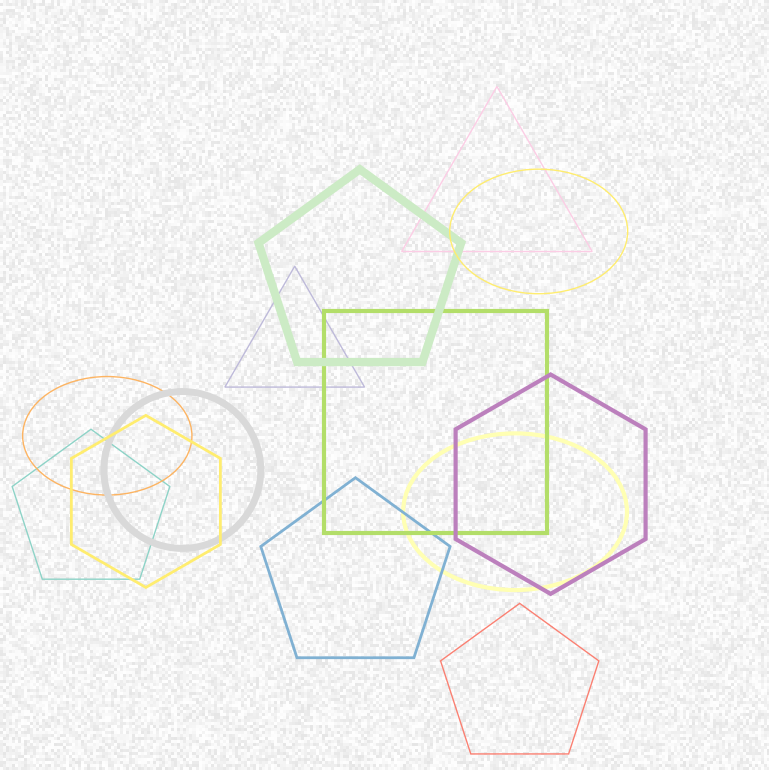[{"shape": "pentagon", "thickness": 0.5, "radius": 0.54, "center": [0.118, 0.335]}, {"shape": "oval", "thickness": 1.5, "radius": 0.73, "center": [0.669, 0.335]}, {"shape": "triangle", "thickness": 0.5, "radius": 0.52, "center": [0.383, 0.55]}, {"shape": "pentagon", "thickness": 0.5, "radius": 0.54, "center": [0.675, 0.108]}, {"shape": "pentagon", "thickness": 1, "radius": 0.65, "center": [0.462, 0.25]}, {"shape": "oval", "thickness": 0.5, "radius": 0.55, "center": [0.139, 0.434]}, {"shape": "square", "thickness": 1.5, "radius": 0.72, "center": [0.566, 0.452]}, {"shape": "triangle", "thickness": 0.5, "radius": 0.71, "center": [0.645, 0.745]}, {"shape": "circle", "thickness": 2.5, "radius": 0.51, "center": [0.237, 0.39]}, {"shape": "hexagon", "thickness": 1.5, "radius": 0.71, "center": [0.715, 0.371]}, {"shape": "pentagon", "thickness": 3, "radius": 0.69, "center": [0.467, 0.642]}, {"shape": "hexagon", "thickness": 1, "radius": 0.56, "center": [0.189, 0.349]}, {"shape": "oval", "thickness": 0.5, "radius": 0.58, "center": [0.7, 0.699]}]